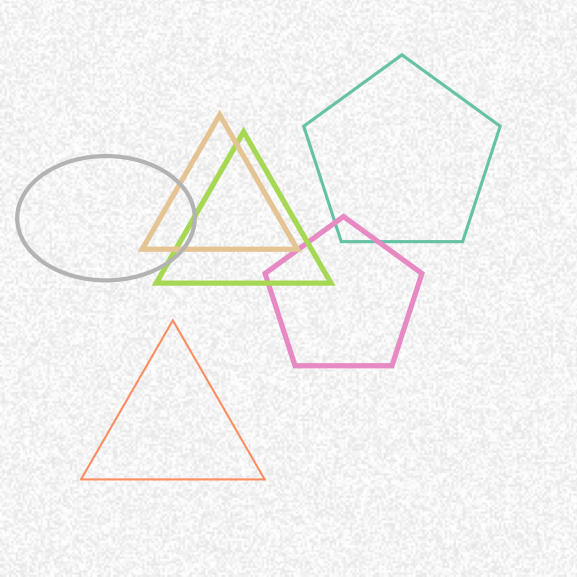[{"shape": "pentagon", "thickness": 1.5, "radius": 0.89, "center": [0.696, 0.725]}, {"shape": "triangle", "thickness": 1, "radius": 0.92, "center": [0.299, 0.261]}, {"shape": "pentagon", "thickness": 2.5, "radius": 0.71, "center": [0.595, 0.481]}, {"shape": "triangle", "thickness": 2.5, "radius": 0.87, "center": [0.422, 0.596]}, {"shape": "triangle", "thickness": 2.5, "radius": 0.78, "center": [0.38, 0.645]}, {"shape": "oval", "thickness": 2, "radius": 0.77, "center": [0.184, 0.621]}]